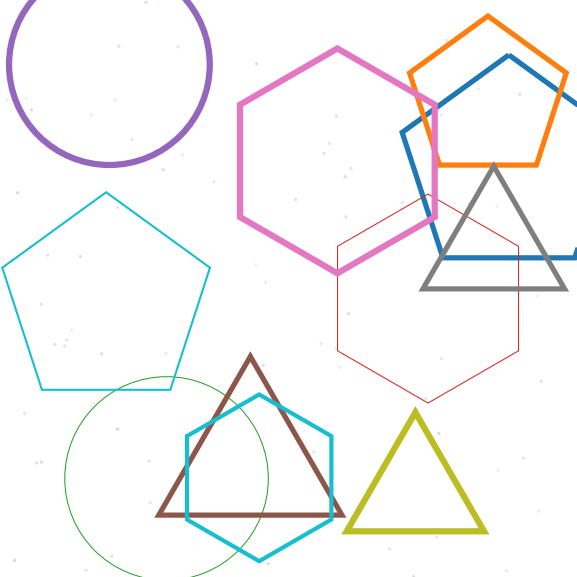[{"shape": "pentagon", "thickness": 2.5, "radius": 0.97, "center": [0.881, 0.71]}, {"shape": "pentagon", "thickness": 2.5, "radius": 0.71, "center": [0.845, 0.829]}, {"shape": "circle", "thickness": 0.5, "radius": 0.88, "center": [0.288, 0.171]}, {"shape": "hexagon", "thickness": 0.5, "radius": 0.9, "center": [0.741, 0.482]}, {"shape": "circle", "thickness": 3, "radius": 0.87, "center": [0.189, 0.887]}, {"shape": "triangle", "thickness": 2.5, "radius": 0.92, "center": [0.434, 0.199]}, {"shape": "hexagon", "thickness": 3, "radius": 0.97, "center": [0.584, 0.721]}, {"shape": "triangle", "thickness": 2.5, "radius": 0.71, "center": [0.855, 0.57]}, {"shape": "triangle", "thickness": 3, "radius": 0.69, "center": [0.719, 0.148]}, {"shape": "pentagon", "thickness": 1, "radius": 0.95, "center": [0.184, 0.477]}, {"shape": "hexagon", "thickness": 2, "radius": 0.72, "center": [0.449, 0.172]}]